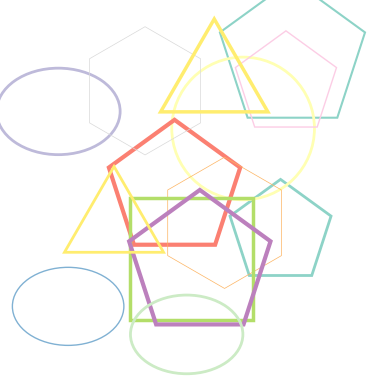[{"shape": "pentagon", "thickness": 1.5, "radius": 0.99, "center": [0.76, 0.855]}, {"shape": "pentagon", "thickness": 2, "radius": 0.69, "center": [0.729, 0.396]}, {"shape": "circle", "thickness": 2, "radius": 0.93, "center": [0.631, 0.666]}, {"shape": "oval", "thickness": 2, "radius": 0.8, "center": [0.152, 0.711]}, {"shape": "pentagon", "thickness": 3, "radius": 0.9, "center": [0.453, 0.509]}, {"shape": "oval", "thickness": 1, "radius": 0.72, "center": [0.177, 0.204]}, {"shape": "hexagon", "thickness": 0.5, "radius": 0.85, "center": [0.583, 0.421]}, {"shape": "square", "thickness": 2.5, "radius": 0.79, "center": [0.497, 0.328]}, {"shape": "pentagon", "thickness": 1, "radius": 0.69, "center": [0.743, 0.782]}, {"shape": "hexagon", "thickness": 0.5, "radius": 0.83, "center": [0.377, 0.764]}, {"shape": "pentagon", "thickness": 3, "radius": 0.97, "center": [0.519, 0.314]}, {"shape": "oval", "thickness": 2, "radius": 0.73, "center": [0.485, 0.131]}, {"shape": "triangle", "thickness": 2.5, "radius": 0.8, "center": [0.557, 0.79]}, {"shape": "triangle", "thickness": 2, "radius": 0.74, "center": [0.296, 0.419]}]